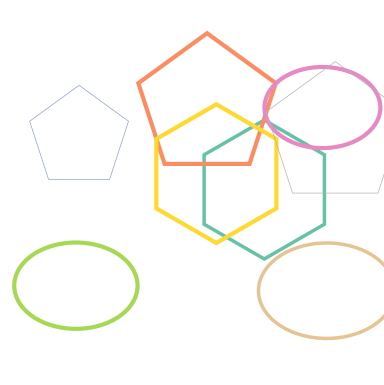[{"shape": "hexagon", "thickness": 2.5, "radius": 0.9, "center": [0.686, 0.508]}, {"shape": "pentagon", "thickness": 3, "radius": 0.94, "center": [0.538, 0.726]}, {"shape": "pentagon", "thickness": 0.5, "radius": 0.67, "center": [0.205, 0.643]}, {"shape": "oval", "thickness": 3, "radius": 0.75, "center": [0.837, 0.721]}, {"shape": "oval", "thickness": 3, "radius": 0.8, "center": [0.197, 0.258]}, {"shape": "hexagon", "thickness": 3, "radius": 0.9, "center": [0.562, 0.549]}, {"shape": "oval", "thickness": 2.5, "radius": 0.89, "center": [0.848, 0.245]}, {"shape": "pentagon", "thickness": 0.5, "radius": 0.94, "center": [0.871, 0.651]}]